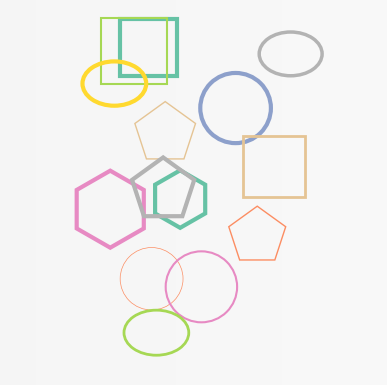[{"shape": "hexagon", "thickness": 3, "radius": 0.37, "center": [0.465, 0.483]}, {"shape": "square", "thickness": 3, "radius": 0.37, "center": [0.384, 0.876]}, {"shape": "circle", "thickness": 0.5, "radius": 0.41, "center": [0.391, 0.276]}, {"shape": "pentagon", "thickness": 1, "radius": 0.39, "center": [0.664, 0.387]}, {"shape": "circle", "thickness": 3, "radius": 0.46, "center": [0.608, 0.719]}, {"shape": "circle", "thickness": 1.5, "radius": 0.46, "center": [0.52, 0.255]}, {"shape": "hexagon", "thickness": 3, "radius": 0.5, "center": [0.284, 0.457]}, {"shape": "square", "thickness": 1.5, "radius": 0.43, "center": [0.345, 0.868]}, {"shape": "oval", "thickness": 2, "radius": 0.42, "center": [0.404, 0.136]}, {"shape": "oval", "thickness": 3, "radius": 0.41, "center": [0.295, 0.783]}, {"shape": "pentagon", "thickness": 1, "radius": 0.41, "center": [0.426, 0.654]}, {"shape": "square", "thickness": 2, "radius": 0.4, "center": [0.707, 0.567]}, {"shape": "pentagon", "thickness": 3, "radius": 0.42, "center": [0.421, 0.507]}, {"shape": "oval", "thickness": 2.5, "radius": 0.41, "center": [0.75, 0.86]}]